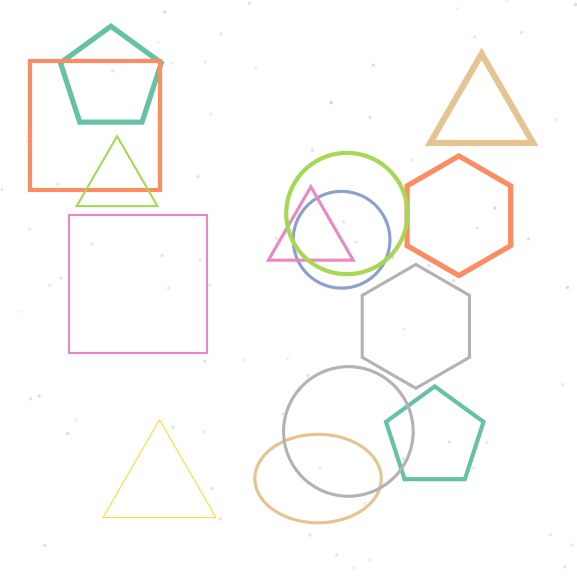[{"shape": "pentagon", "thickness": 2, "radius": 0.44, "center": [0.753, 0.241]}, {"shape": "pentagon", "thickness": 2.5, "radius": 0.46, "center": [0.192, 0.862]}, {"shape": "square", "thickness": 2, "radius": 0.56, "center": [0.164, 0.782]}, {"shape": "hexagon", "thickness": 2.5, "radius": 0.52, "center": [0.795, 0.626]}, {"shape": "circle", "thickness": 1.5, "radius": 0.42, "center": [0.591, 0.584]}, {"shape": "square", "thickness": 1, "radius": 0.6, "center": [0.239, 0.508]}, {"shape": "triangle", "thickness": 1.5, "radius": 0.42, "center": [0.538, 0.591]}, {"shape": "circle", "thickness": 2, "radius": 0.53, "center": [0.601, 0.629]}, {"shape": "triangle", "thickness": 1, "radius": 0.4, "center": [0.203, 0.683]}, {"shape": "triangle", "thickness": 0.5, "radius": 0.57, "center": [0.276, 0.159]}, {"shape": "oval", "thickness": 1.5, "radius": 0.55, "center": [0.551, 0.17]}, {"shape": "triangle", "thickness": 3, "radius": 0.51, "center": [0.834, 0.803]}, {"shape": "hexagon", "thickness": 1.5, "radius": 0.54, "center": [0.72, 0.434]}, {"shape": "circle", "thickness": 1.5, "radius": 0.56, "center": [0.603, 0.252]}]